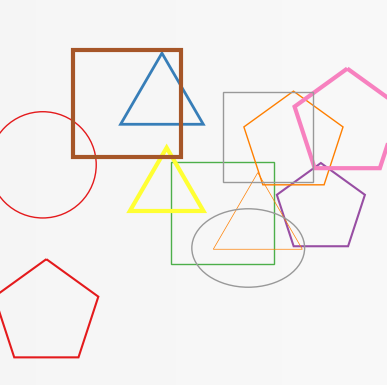[{"shape": "circle", "thickness": 1, "radius": 0.69, "center": [0.11, 0.572]}, {"shape": "pentagon", "thickness": 1.5, "radius": 0.71, "center": [0.12, 0.186]}, {"shape": "triangle", "thickness": 2, "radius": 0.62, "center": [0.418, 0.739]}, {"shape": "square", "thickness": 1, "radius": 0.67, "center": [0.575, 0.446]}, {"shape": "pentagon", "thickness": 1.5, "radius": 0.6, "center": [0.828, 0.457]}, {"shape": "triangle", "thickness": 0.5, "radius": 0.66, "center": [0.665, 0.419]}, {"shape": "pentagon", "thickness": 1, "radius": 0.67, "center": [0.757, 0.629]}, {"shape": "triangle", "thickness": 3, "radius": 0.55, "center": [0.43, 0.507]}, {"shape": "square", "thickness": 3, "radius": 0.69, "center": [0.328, 0.732]}, {"shape": "pentagon", "thickness": 3, "radius": 0.72, "center": [0.896, 0.679]}, {"shape": "oval", "thickness": 1, "radius": 0.73, "center": [0.641, 0.356]}, {"shape": "square", "thickness": 1, "radius": 0.59, "center": [0.691, 0.644]}]